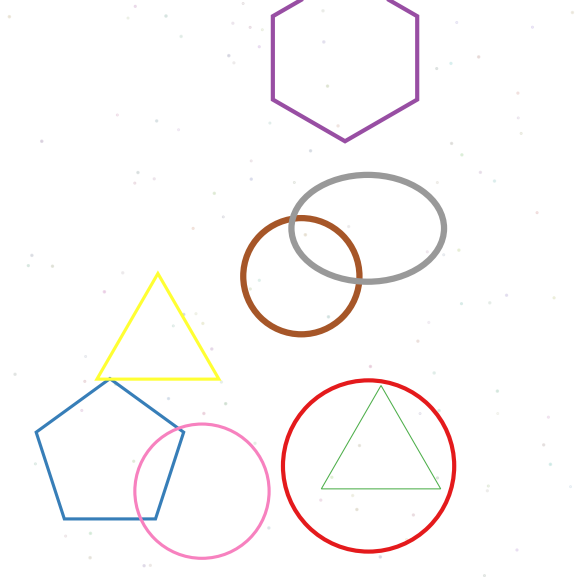[{"shape": "circle", "thickness": 2, "radius": 0.74, "center": [0.638, 0.192]}, {"shape": "pentagon", "thickness": 1.5, "radius": 0.67, "center": [0.19, 0.209]}, {"shape": "triangle", "thickness": 0.5, "radius": 0.6, "center": [0.66, 0.212]}, {"shape": "hexagon", "thickness": 2, "radius": 0.72, "center": [0.597, 0.899]}, {"shape": "triangle", "thickness": 1.5, "radius": 0.61, "center": [0.273, 0.404]}, {"shape": "circle", "thickness": 3, "radius": 0.5, "center": [0.522, 0.521]}, {"shape": "circle", "thickness": 1.5, "radius": 0.58, "center": [0.35, 0.149]}, {"shape": "oval", "thickness": 3, "radius": 0.66, "center": [0.637, 0.604]}]